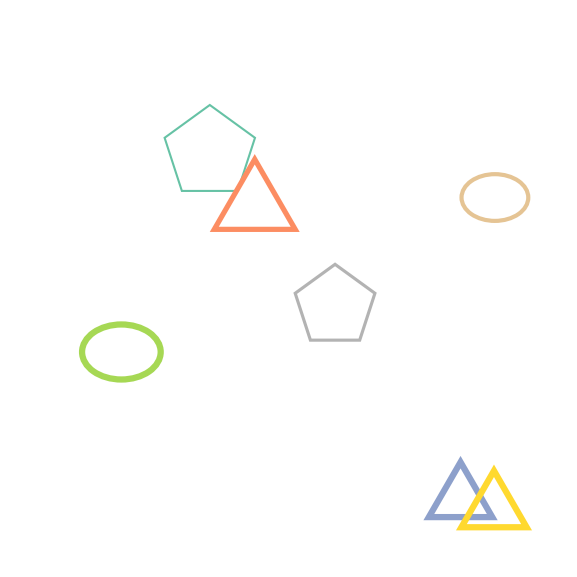[{"shape": "pentagon", "thickness": 1, "radius": 0.41, "center": [0.363, 0.735]}, {"shape": "triangle", "thickness": 2.5, "radius": 0.4, "center": [0.441, 0.642]}, {"shape": "triangle", "thickness": 3, "radius": 0.32, "center": [0.797, 0.135]}, {"shape": "oval", "thickness": 3, "radius": 0.34, "center": [0.21, 0.39]}, {"shape": "triangle", "thickness": 3, "radius": 0.33, "center": [0.855, 0.119]}, {"shape": "oval", "thickness": 2, "radius": 0.29, "center": [0.857, 0.657]}, {"shape": "pentagon", "thickness": 1.5, "radius": 0.36, "center": [0.58, 0.469]}]